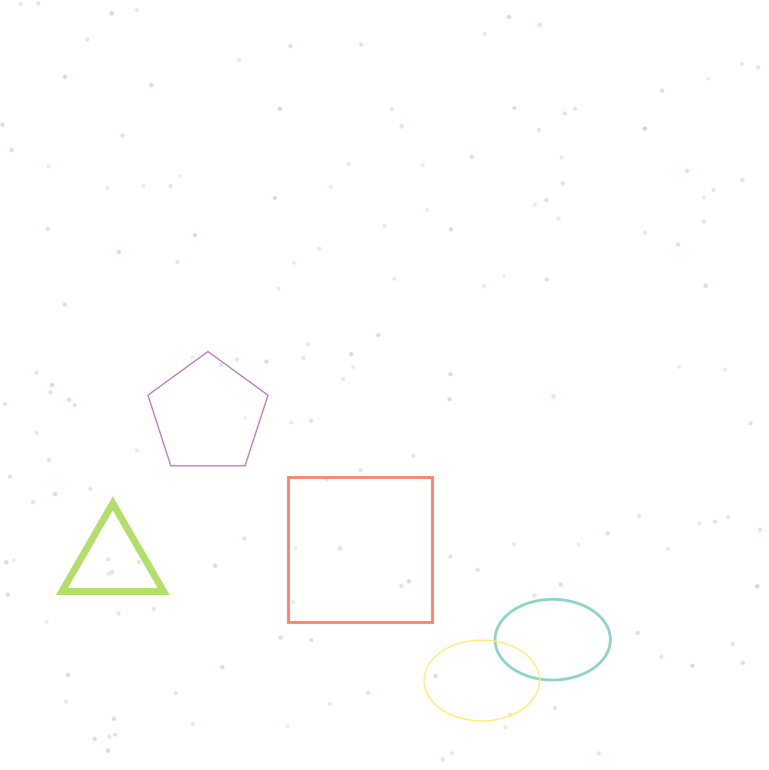[{"shape": "oval", "thickness": 1, "radius": 0.37, "center": [0.718, 0.169]}, {"shape": "square", "thickness": 1, "radius": 0.47, "center": [0.468, 0.286]}, {"shape": "triangle", "thickness": 2.5, "radius": 0.38, "center": [0.146, 0.27]}, {"shape": "pentagon", "thickness": 0.5, "radius": 0.41, "center": [0.27, 0.461]}, {"shape": "oval", "thickness": 0.5, "radius": 0.37, "center": [0.626, 0.116]}]